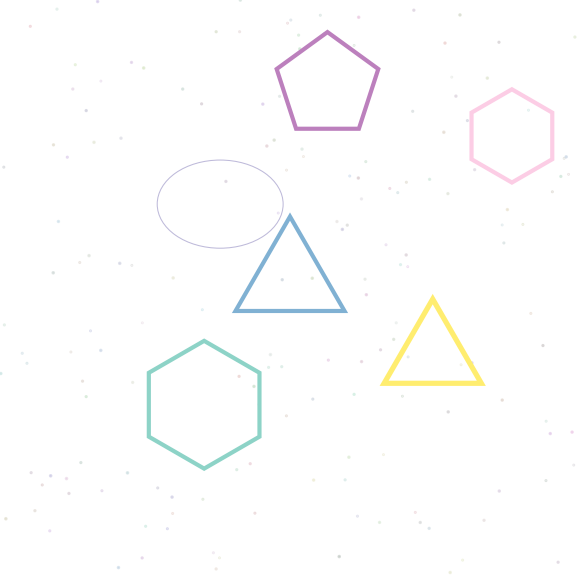[{"shape": "hexagon", "thickness": 2, "radius": 0.55, "center": [0.354, 0.298]}, {"shape": "oval", "thickness": 0.5, "radius": 0.55, "center": [0.381, 0.646]}, {"shape": "triangle", "thickness": 2, "radius": 0.54, "center": [0.502, 0.515]}, {"shape": "hexagon", "thickness": 2, "radius": 0.4, "center": [0.886, 0.764]}, {"shape": "pentagon", "thickness": 2, "radius": 0.46, "center": [0.567, 0.851]}, {"shape": "triangle", "thickness": 2.5, "radius": 0.49, "center": [0.749, 0.384]}]